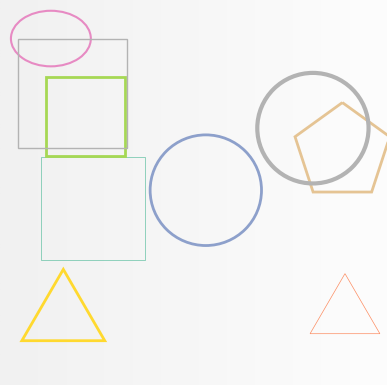[{"shape": "square", "thickness": 0.5, "radius": 0.67, "center": [0.24, 0.459]}, {"shape": "triangle", "thickness": 0.5, "radius": 0.52, "center": [0.89, 0.185]}, {"shape": "circle", "thickness": 2, "radius": 0.72, "center": [0.531, 0.506]}, {"shape": "oval", "thickness": 1.5, "radius": 0.52, "center": [0.131, 0.9]}, {"shape": "square", "thickness": 2, "radius": 0.51, "center": [0.221, 0.698]}, {"shape": "triangle", "thickness": 2, "radius": 0.62, "center": [0.163, 0.177]}, {"shape": "pentagon", "thickness": 2, "radius": 0.64, "center": [0.884, 0.605]}, {"shape": "square", "thickness": 1, "radius": 0.7, "center": [0.186, 0.758]}, {"shape": "circle", "thickness": 3, "radius": 0.72, "center": [0.808, 0.667]}]